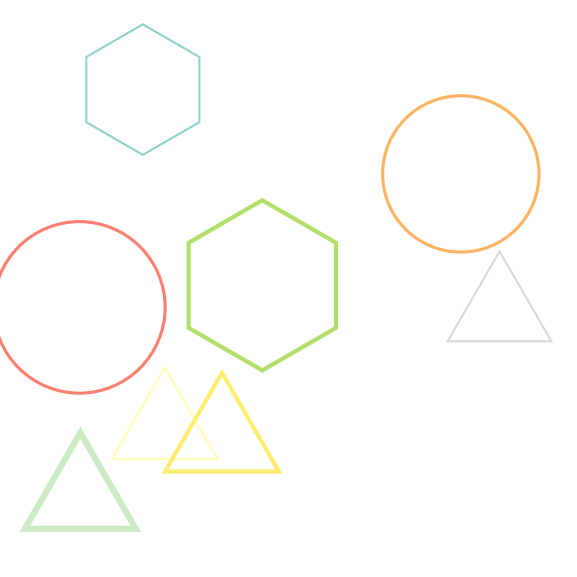[{"shape": "hexagon", "thickness": 1, "radius": 0.56, "center": [0.247, 0.844]}, {"shape": "triangle", "thickness": 1, "radius": 0.53, "center": [0.285, 0.257]}, {"shape": "circle", "thickness": 1.5, "radius": 0.74, "center": [0.137, 0.467]}, {"shape": "circle", "thickness": 1.5, "radius": 0.68, "center": [0.798, 0.698]}, {"shape": "hexagon", "thickness": 2, "radius": 0.74, "center": [0.454, 0.505]}, {"shape": "triangle", "thickness": 1, "radius": 0.52, "center": [0.865, 0.46]}, {"shape": "triangle", "thickness": 3, "radius": 0.55, "center": [0.139, 0.139]}, {"shape": "triangle", "thickness": 2, "radius": 0.57, "center": [0.384, 0.24]}]